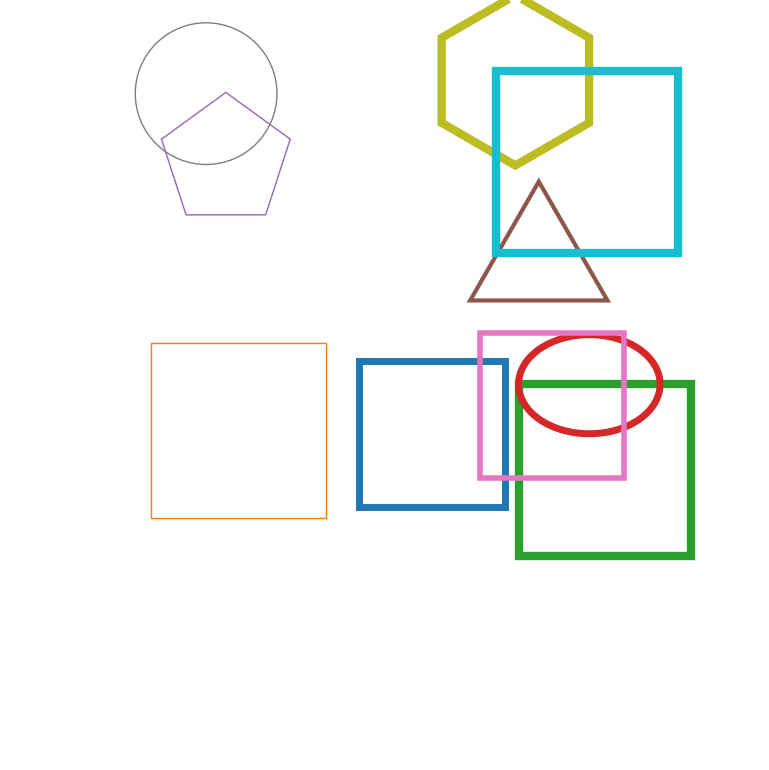[{"shape": "square", "thickness": 2.5, "radius": 0.47, "center": [0.561, 0.437]}, {"shape": "square", "thickness": 0.5, "radius": 0.57, "center": [0.31, 0.441]}, {"shape": "square", "thickness": 3, "radius": 0.56, "center": [0.785, 0.389]}, {"shape": "oval", "thickness": 2.5, "radius": 0.46, "center": [0.765, 0.501]}, {"shape": "pentagon", "thickness": 0.5, "radius": 0.44, "center": [0.293, 0.792]}, {"shape": "triangle", "thickness": 1.5, "radius": 0.51, "center": [0.7, 0.661]}, {"shape": "square", "thickness": 2, "radius": 0.47, "center": [0.717, 0.473]}, {"shape": "circle", "thickness": 0.5, "radius": 0.46, "center": [0.268, 0.878]}, {"shape": "hexagon", "thickness": 3, "radius": 0.55, "center": [0.669, 0.896]}, {"shape": "square", "thickness": 3, "radius": 0.59, "center": [0.763, 0.789]}]